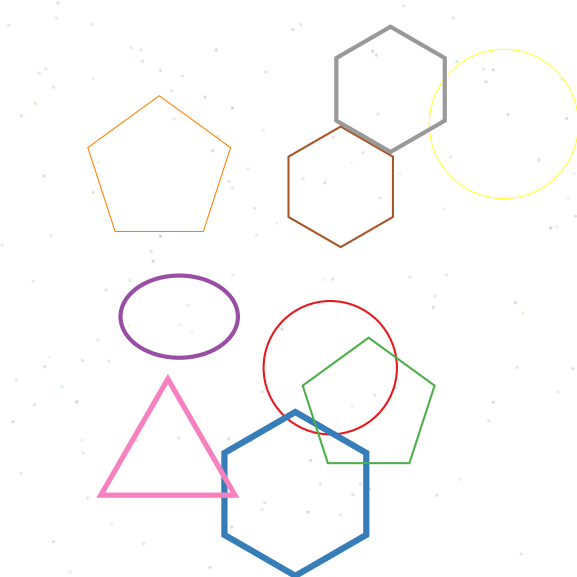[{"shape": "circle", "thickness": 1, "radius": 0.58, "center": [0.572, 0.362]}, {"shape": "hexagon", "thickness": 3, "radius": 0.71, "center": [0.511, 0.144]}, {"shape": "pentagon", "thickness": 1, "radius": 0.6, "center": [0.638, 0.294]}, {"shape": "oval", "thickness": 2, "radius": 0.51, "center": [0.31, 0.451]}, {"shape": "pentagon", "thickness": 0.5, "radius": 0.65, "center": [0.276, 0.703]}, {"shape": "circle", "thickness": 0.5, "radius": 0.65, "center": [0.872, 0.784]}, {"shape": "hexagon", "thickness": 1, "radius": 0.52, "center": [0.59, 0.676]}, {"shape": "triangle", "thickness": 2.5, "radius": 0.67, "center": [0.291, 0.209]}, {"shape": "hexagon", "thickness": 2, "radius": 0.54, "center": [0.676, 0.844]}]